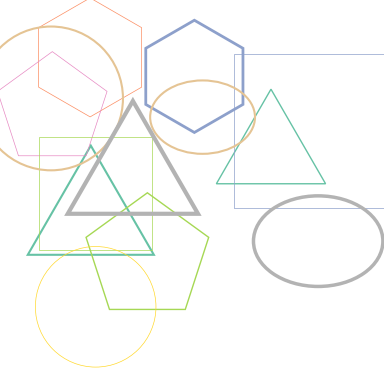[{"shape": "triangle", "thickness": 1, "radius": 0.82, "center": [0.704, 0.605]}, {"shape": "triangle", "thickness": 1.5, "radius": 0.95, "center": [0.236, 0.433]}, {"shape": "hexagon", "thickness": 0.5, "radius": 0.77, "center": [0.234, 0.851]}, {"shape": "hexagon", "thickness": 2, "radius": 0.73, "center": [0.505, 0.802]}, {"shape": "square", "thickness": 0.5, "radius": 1.0, "center": [0.807, 0.659]}, {"shape": "pentagon", "thickness": 0.5, "radius": 0.75, "center": [0.136, 0.716]}, {"shape": "square", "thickness": 0.5, "radius": 0.73, "center": [0.248, 0.497]}, {"shape": "pentagon", "thickness": 1, "radius": 0.84, "center": [0.383, 0.332]}, {"shape": "circle", "thickness": 0.5, "radius": 0.78, "center": [0.248, 0.203]}, {"shape": "oval", "thickness": 1.5, "radius": 0.68, "center": [0.526, 0.696]}, {"shape": "circle", "thickness": 1.5, "radius": 0.93, "center": [0.133, 0.744]}, {"shape": "triangle", "thickness": 3, "radius": 0.98, "center": [0.345, 0.542]}, {"shape": "oval", "thickness": 2.5, "radius": 0.84, "center": [0.826, 0.374]}]